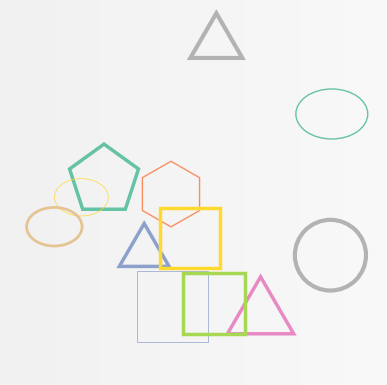[{"shape": "oval", "thickness": 1, "radius": 0.46, "center": [0.856, 0.704]}, {"shape": "pentagon", "thickness": 2.5, "radius": 0.47, "center": [0.268, 0.532]}, {"shape": "hexagon", "thickness": 1, "radius": 0.43, "center": [0.441, 0.496]}, {"shape": "square", "thickness": 0.5, "radius": 0.46, "center": [0.445, 0.205]}, {"shape": "triangle", "thickness": 2.5, "radius": 0.37, "center": [0.372, 0.345]}, {"shape": "triangle", "thickness": 2.5, "radius": 0.49, "center": [0.672, 0.182]}, {"shape": "square", "thickness": 2.5, "radius": 0.4, "center": [0.553, 0.212]}, {"shape": "square", "thickness": 2.5, "radius": 0.39, "center": [0.489, 0.381]}, {"shape": "oval", "thickness": 0.5, "radius": 0.35, "center": [0.21, 0.488]}, {"shape": "oval", "thickness": 2, "radius": 0.36, "center": [0.14, 0.411]}, {"shape": "circle", "thickness": 3, "radius": 0.46, "center": [0.853, 0.337]}, {"shape": "triangle", "thickness": 3, "radius": 0.39, "center": [0.558, 0.888]}]